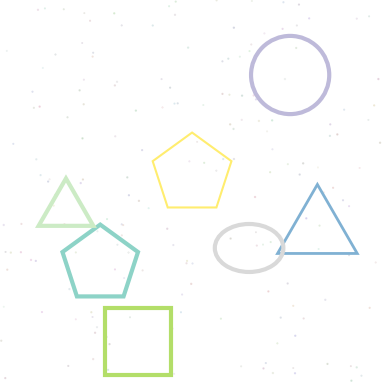[{"shape": "pentagon", "thickness": 3, "radius": 0.52, "center": [0.26, 0.313]}, {"shape": "circle", "thickness": 3, "radius": 0.51, "center": [0.754, 0.805]}, {"shape": "triangle", "thickness": 2, "radius": 0.6, "center": [0.824, 0.401]}, {"shape": "square", "thickness": 3, "radius": 0.43, "center": [0.358, 0.114]}, {"shape": "oval", "thickness": 3, "radius": 0.45, "center": [0.647, 0.356]}, {"shape": "triangle", "thickness": 3, "radius": 0.41, "center": [0.171, 0.454]}, {"shape": "pentagon", "thickness": 1.5, "radius": 0.54, "center": [0.499, 0.548]}]